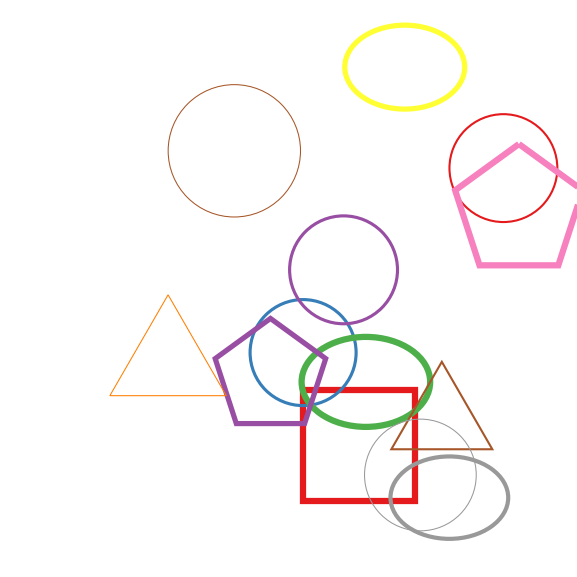[{"shape": "circle", "thickness": 1, "radius": 0.47, "center": [0.872, 0.708]}, {"shape": "square", "thickness": 3, "radius": 0.48, "center": [0.621, 0.228]}, {"shape": "circle", "thickness": 1.5, "radius": 0.46, "center": [0.525, 0.389]}, {"shape": "oval", "thickness": 3, "radius": 0.56, "center": [0.634, 0.338]}, {"shape": "pentagon", "thickness": 2.5, "radius": 0.5, "center": [0.468, 0.347]}, {"shape": "circle", "thickness": 1.5, "radius": 0.47, "center": [0.595, 0.532]}, {"shape": "triangle", "thickness": 0.5, "radius": 0.58, "center": [0.291, 0.372]}, {"shape": "oval", "thickness": 2.5, "radius": 0.52, "center": [0.701, 0.883]}, {"shape": "circle", "thickness": 0.5, "radius": 0.57, "center": [0.406, 0.738]}, {"shape": "triangle", "thickness": 1, "radius": 0.5, "center": [0.765, 0.272]}, {"shape": "pentagon", "thickness": 3, "radius": 0.58, "center": [0.899, 0.634]}, {"shape": "oval", "thickness": 2, "radius": 0.51, "center": [0.778, 0.137]}, {"shape": "circle", "thickness": 0.5, "radius": 0.48, "center": [0.728, 0.177]}]